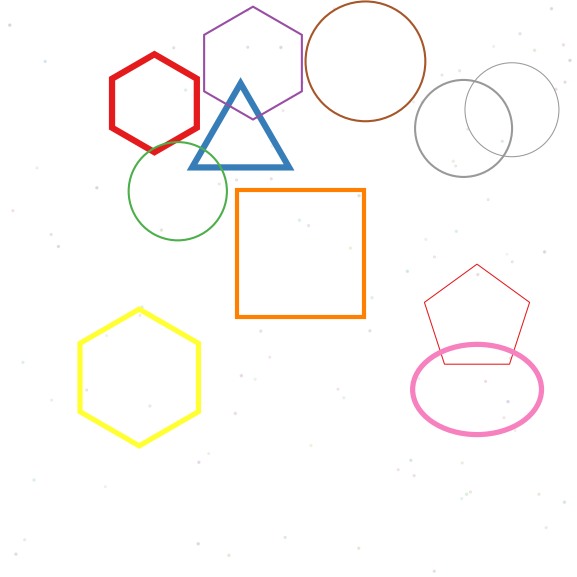[{"shape": "pentagon", "thickness": 0.5, "radius": 0.48, "center": [0.826, 0.446]}, {"shape": "hexagon", "thickness": 3, "radius": 0.42, "center": [0.267, 0.82]}, {"shape": "triangle", "thickness": 3, "radius": 0.48, "center": [0.417, 0.758]}, {"shape": "circle", "thickness": 1, "radius": 0.43, "center": [0.308, 0.668]}, {"shape": "hexagon", "thickness": 1, "radius": 0.49, "center": [0.438, 0.89]}, {"shape": "square", "thickness": 2, "radius": 0.55, "center": [0.521, 0.56]}, {"shape": "hexagon", "thickness": 2.5, "radius": 0.59, "center": [0.241, 0.345]}, {"shape": "circle", "thickness": 1, "radius": 0.52, "center": [0.633, 0.893]}, {"shape": "oval", "thickness": 2.5, "radius": 0.56, "center": [0.826, 0.325]}, {"shape": "circle", "thickness": 1, "radius": 0.42, "center": [0.803, 0.777]}, {"shape": "circle", "thickness": 0.5, "radius": 0.41, "center": [0.887, 0.809]}]